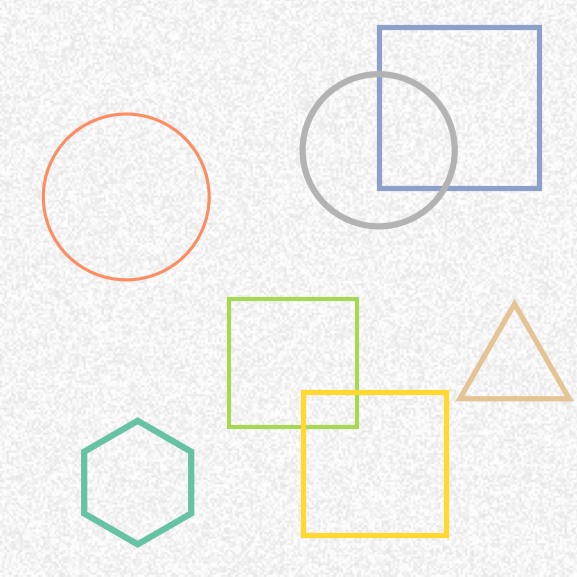[{"shape": "hexagon", "thickness": 3, "radius": 0.53, "center": [0.238, 0.163]}, {"shape": "circle", "thickness": 1.5, "radius": 0.72, "center": [0.219, 0.658]}, {"shape": "square", "thickness": 2.5, "radius": 0.69, "center": [0.794, 0.813]}, {"shape": "square", "thickness": 2, "radius": 0.56, "center": [0.507, 0.37]}, {"shape": "square", "thickness": 2.5, "radius": 0.62, "center": [0.649, 0.196]}, {"shape": "triangle", "thickness": 2.5, "radius": 0.55, "center": [0.891, 0.363]}, {"shape": "circle", "thickness": 3, "radius": 0.66, "center": [0.656, 0.739]}]